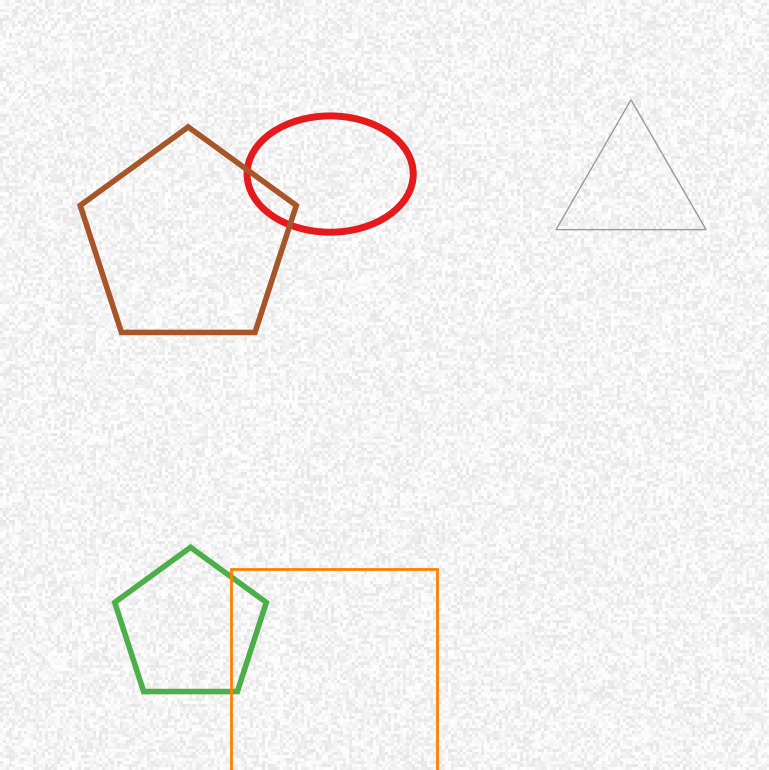[{"shape": "oval", "thickness": 2.5, "radius": 0.54, "center": [0.429, 0.774]}, {"shape": "pentagon", "thickness": 2, "radius": 0.52, "center": [0.247, 0.186]}, {"shape": "square", "thickness": 1, "radius": 0.67, "center": [0.434, 0.128]}, {"shape": "pentagon", "thickness": 2, "radius": 0.74, "center": [0.244, 0.688]}, {"shape": "triangle", "thickness": 0.5, "radius": 0.56, "center": [0.82, 0.758]}]